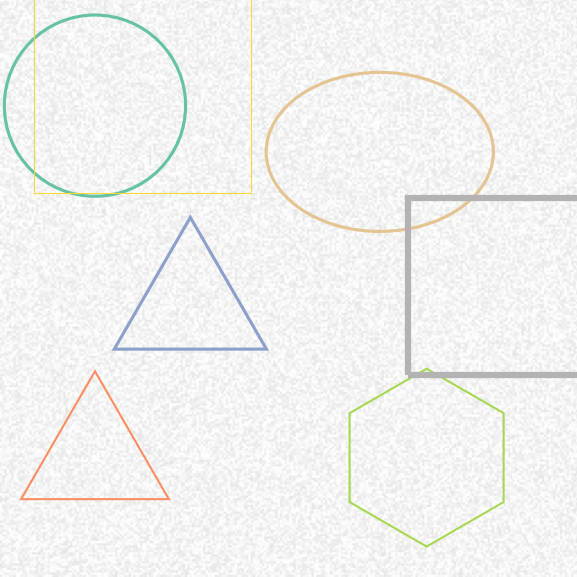[{"shape": "circle", "thickness": 1.5, "radius": 0.78, "center": [0.164, 0.816]}, {"shape": "triangle", "thickness": 1, "radius": 0.74, "center": [0.164, 0.209]}, {"shape": "triangle", "thickness": 1.5, "radius": 0.76, "center": [0.33, 0.471]}, {"shape": "hexagon", "thickness": 1, "radius": 0.77, "center": [0.739, 0.207]}, {"shape": "square", "thickness": 0.5, "radius": 0.94, "center": [0.247, 0.853]}, {"shape": "oval", "thickness": 1.5, "radius": 0.98, "center": [0.658, 0.736]}, {"shape": "square", "thickness": 3, "radius": 0.77, "center": [0.859, 0.503]}]